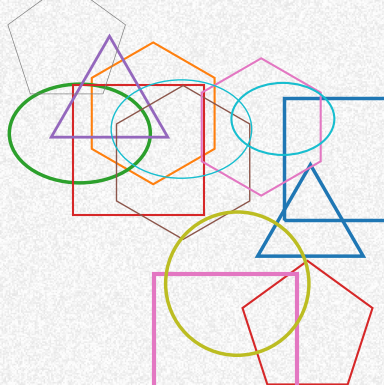[{"shape": "square", "thickness": 2.5, "radius": 0.79, "center": [0.896, 0.587]}, {"shape": "triangle", "thickness": 2.5, "radius": 0.79, "center": [0.806, 0.414]}, {"shape": "hexagon", "thickness": 1.5, "radius": 0.92, "center": [0.398, 0.706]}, {"shape": "oval", "thickness": 2.5, "radius": 0.92, "center": [0.207, 0.653]}, {"shape": "pentagon", "thickness": 1.5, "radius": 0.89, "center": [0.799, 0.145]}, {"shape": "square", "thickness": 1.5, "radius": 0.85, "center": [0.36, 0.61]}, {"shape": "triangle", "thickness": 2, "radius": 0.87, "center": [0.284, 0.731]}, {"shape": "hexagon", "thickness": 1, "radius": 1.0, "center": [0.476, 0.578]}, {"shape": "hexagon", "thickness": 1.5, "radius": 0.89, "center": [0.678, 0.67]}, {"shape": "square", "thickness": 3, "radius": 0.93, "center": [0.585, 0.102]}, {"shape": "pentagon", "thickness": 0.5, "radius": 0.8, "center": [0.173, 0.886]}, {"shape": "circle", "thickness": 2.5, "radius": 0.93, "center": [0.616, 0.263]}, {"shape": "oval", "thickness": 1.5, "radius": 0.67, "center": [0.735, 0.691]}, {"shape": "oval", "thickness": 1, "radius": 0.91, "center": [0.471, 0.665]}]